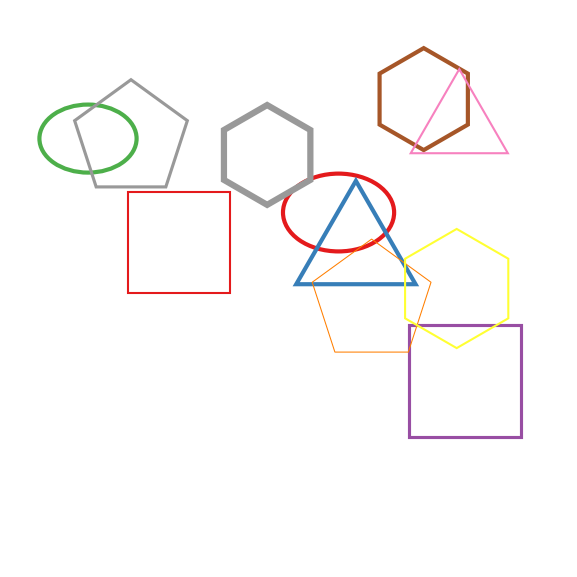[{"shape": "oval", "thickness": 2, "radius": 0.48, "center": [0.586, 0.631]}, {"shape": "square", "thickness": 1, "radius": 0.44, "center": [0.31, 0.58]}, {"shape": "triangle", "thickness": 2, "radius": 0.6, "center": [0.616, 0.567]}, {"shape": "oval", "thickness": 2, "radius": 0.42, "center": [0.152, 0.759]}, {"shape": "square", "thickness": 1.5, "radius": 0.48, "center": [0.805, 0.34]}, {"shape": "pentagon", "thickness": 0.5, "radius": 0.54, "center": [0.643, 0.477]}, {"shape": "hexagon", "thickness": 1, "radius": 0.52, "center": [0.791, 0.5]}, {"shape": "hexagon", "thickness": 2, "radius": 0.44, "center": [0.734, 0.828]}, {"shape": "triangle", "thickness": 1, "radius": 0.49, "center": [0.795, 0.782]}, {"shape": "hexagon", "thickness": 3, "radius": 0.43, "center": [0.463, 0.731]}, {"shape": "pentagon", "thickness": 1.5, "radius": 0.51, "center": [0.227, 0.758]}]